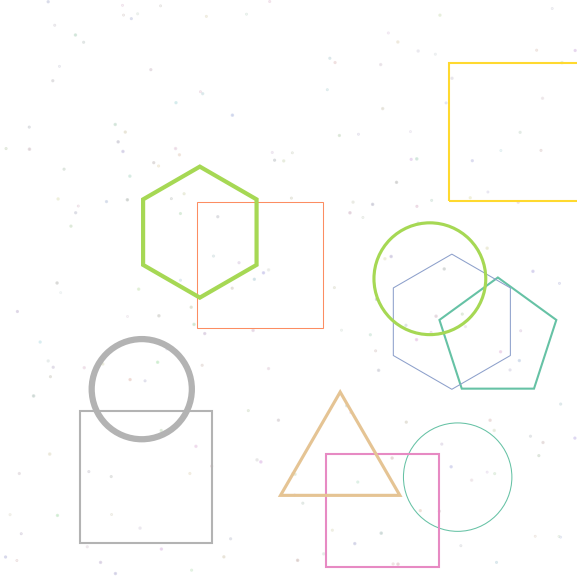[{"shape": "circle", "thickness": 0.5, "radius": 0.47, "center": [0.792, 0.173]}, {"shape": "pentagon", "thickness": 1, "radius": 0.53, "center": [0.862, 0.412]}, {"shape": "square", "thickness": 0.5, "radius": 0.55, "center": [0.451, 0.54]}, {"shape": "hexagon", "thickness": 0.5, "radius": 0.59, "center": [0.782, 0.442]}, {"shape": "square", "thickness": 1, "radius": 0.49, "center": [0.662, 0.115]}, {"shape": "hexagon", "thickness": 2, "radius": 0.57, "center": [0.346, 0.597]}, {"shape": "circle", "thickness": 1.5, "radius": 0.48, "center": [0.744, 0.516]}, {"shape": "square", "thickness": 1, "radius": 0.6, "center": [0.897, 0.771]}, {"shape": "triangle", "thickness": 1.5, "radius": 0.6, "center": [0.589, 0.201]}, {"shape": "circle", "thickness": 3, "radius": 0.43, "center": [0.245, 0.325]}, {"shape": "square", "thickness": 1, "radius": 0.57, "center": [0.253, 0.173]}]